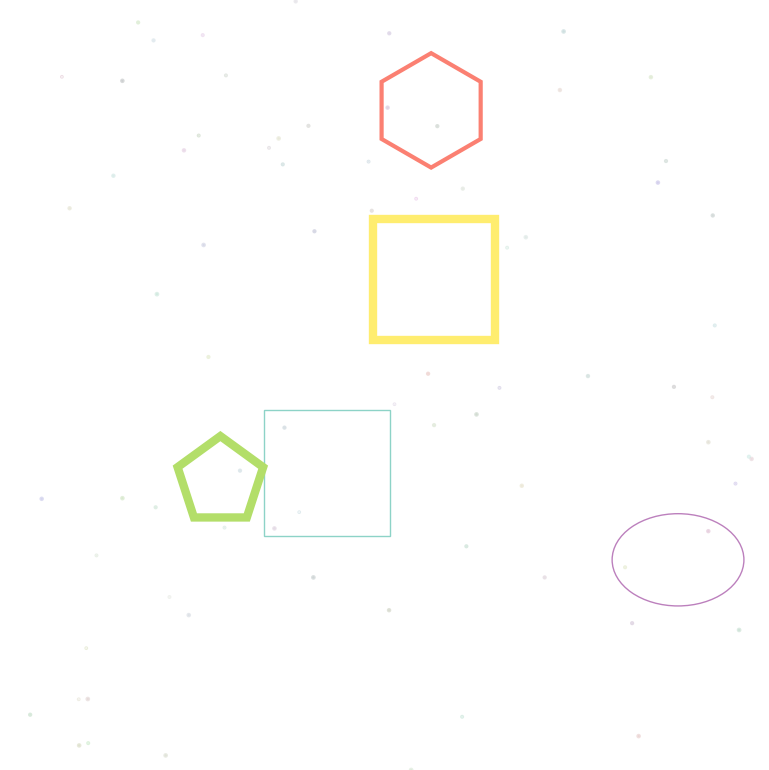[{"shape": "square", "thickness": 0.5, "radius": 0.41, "center": [0.425, 0.385]}, {"shape": "hexagon", "thickness": 1.5, "radius": 0.37, "center": [0.56, 0.857]}, {"shape": "pentagon", "thickness": 3, "radius": 0.29, "center": [0.286, 0.375]}, {"shape": "oval", "thickness": 0.5, "radius": 0.43, "center": [0.881, 0.273]}, {"shape": "square", "thickness": 3, "radius": 0.39, "center": [0.564, 0.637]}]